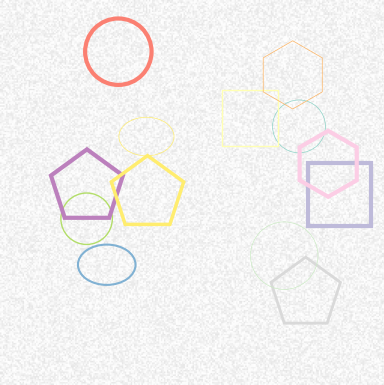[{"shape": "circle", "thickness": 0.5, "radius": 0.34, "center": [0.777, 0.672]}, {"shape": "square", "thickness": 1, "radius": 0.36, "center": [0.649, 0.694]}, {"shape": "square", "thickness": 3, "radius": 0.41, "center": [0.882, 0.495]}, {"shape": "circle", "thickness": 3, "radius": 0.43, "center": [0.307, 0.866]}, {"shape": "oval", "thickness": 1.5, "radius": 0.37, "center": [0.277, 0.312]}, {"shape": "hexagon", "thickness": 0.5, "radius": 0.44, "center": [0.76, 0.806]}, {"shape": "circle", "thickness": 1, "radius": 0.33, "center": [0.225, 0.432]}, {"shape": "hexagon", "thickness": 3, "radius": 0.43, "center": [0.852, 0.575]}, {"shape": "pentagon", "thickness": 2, "radius": 0.47, "center": [0.794, 0.237]}, {"shape": "pentagon", "thickness": 3, "radius": 0.49, "center": [0.226, 0.514]}, {"shape": "circle", "thickness": 0.5, "radius": 0.44, "center": [0.738, 0.336]}, {"shape": "pentagon", "thickness": 2.5, "radius": 0.49, "center": [0.383, 0.497]}, {"shape": "oval", "thickness": 0.5, "radius": 0.36, "center": [0.38, 0.645]}]